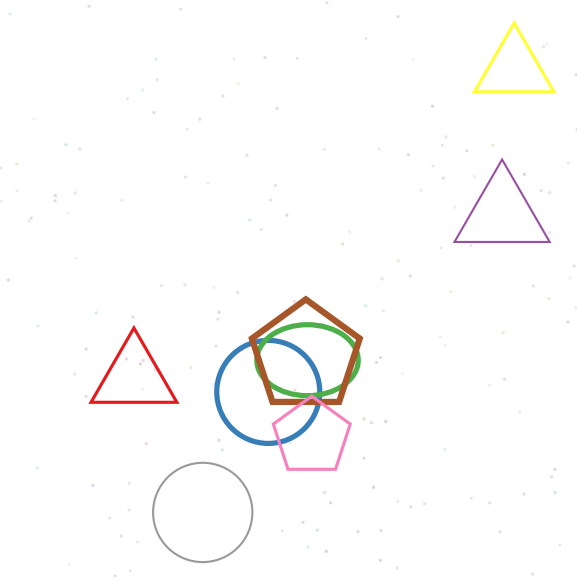[{"shape": "triangle", "thickness": 1.5, "radius": 0.43, "center": [0.232, 0.345]}, {"shape": "circle", "thickness": 2.5, "radius": 0.45, "center": [0.465, 0.321]}, {"shape": "oval", "thickness": 2.5, "radius": 0.44, "center": [0.532, 0.375]}, {"shape": "triangle", "thickness": 1, "radius": 0.48, "center": [0.869, 0.628]}, {"shape": "triangle", "thickness": 1.5, "radius": 0.4, "center": [0.89, 0.88]}, {"shape": "pentagon", "thickness": 3, "radius": 0.49, "center": [0.53, 0.383]}, {"shape": "pentagon", "thickness": 1.5, "radius": 0.35, "center": [0.54, 0.243]}, {"shape": "circle", "thickness": 1, "radius": 0.43, "center": [0.351, 0.112]}]